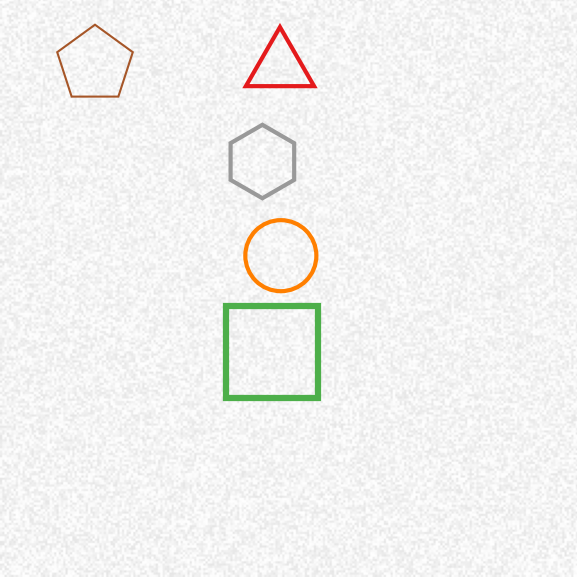[{"shape": "triangle", "thickness": 2, "radius": 0.34, "center": [0.485, 0.884]}, {"shape": "square", "thickness": 3, "radius": 0.4, "center": [0.472, 0.389]}, {"shape": "circle", "thickness": 2, "radius": 0.31, "center": [0.486, 0.556]}, {"shape": "pentagon", "thickness": 1, "radius": 0.34, "center": [0.165, 0.888]}, {"shape": "hexagon", "thickness": 2, "radius": 0.32, "center": [0.454, 0.719]}]